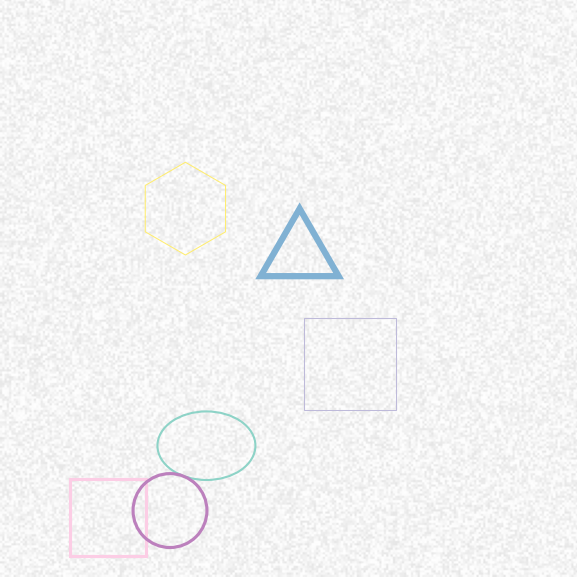[{"shape": "oval", "thickness": 1, "radius": 0.42, "center": [0.357, 0.227]}, {"shape": "square", "thickness": 0.5, "radius": 0.4, "center": [0.606, 0.37]}, {"shape": "triangle", "thickness": 3, "radius": 0.39, "center": [0.519, 0.56]}, {"shape": "square", "thickness": 1.5, "radius": 0.33, "center": [0.186, 0.103]}, {"shape": "circle", "thickness": 1.5, "radius": 0.32, "center": [0.294, 0.115]}, {"shape": "hexagon", "thickness": 0.5, "radius": 0.4, "center": [0.321, 0.638]}]